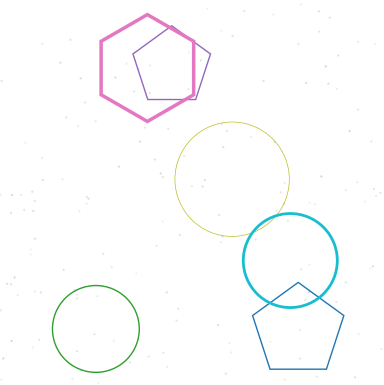[{"shape": "pentagon", "thickness": 1, "radius": 0.62, "center": [0.775, 0.142]}, {"shape": "circle", "thickness": 1, "radius": 0.56, "center": [0.249, 0.146]}, {"shape": "pentagon", "thickness": 1, "radius": 0.53, "center": [0.446, 0.827]}, {"shape": "hexagon", "thickness": 2.5, "radius": 0.69, "center": [0.383, 0.823]}, {"shape": "circle", "thickness": 0.5, "radius": 0.74, "center": [0.603, 0.534]}, {"shape": "circle", "thickness": 2, "radius": 0.61, "center": [0.754, 0.323]}]